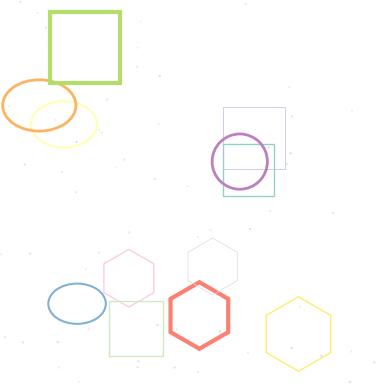[{"shape": "square", "thickness": 1, "radius": 0.33, "center": [0.646, 0.559]}, {"shape": "oval", "thickness": 1.5, "radius": 0.43, "center": [0.166, 0.677]}, {"shape": "square", "thickness": 0.5, "radius": 0.41, "center": [0.659, 0.642]}, {"shape": "hexagon", "thickness": 3, "radius": 0.43, "center": [0.518, 0.181]}, {"shape": "oval", "thickness": 1.5, "radius": 0.37, "center": [0.2, 0.211]}, {"shape": "oval", "thickness": 2, "radius": 0.48, "center": [0.102, 0.726]}, {"shape": "square", "thickness": 3, "radius": 0.46, "center": [0.221, 0.876]}, {"shape": "hexagon", "thickness": 1, "radius": 0.37, "center": [0.335, 0.277]}, {"shape": "hexagon", "thickness": 0.5, "radius": 0.37, "center": [0.552, 0.308]}, {"shape": "circle", "thickness": 2, "radius": 0.36, "center": [0.623, 0.58]}, {"shape": "square", "thickness": 1, "radius": 0.35, "center": [0.353, 0.147]}, {"shape": "hexagon", "thickness": 1, "radius": 0.48, "center": [0.775, 0.132]}]